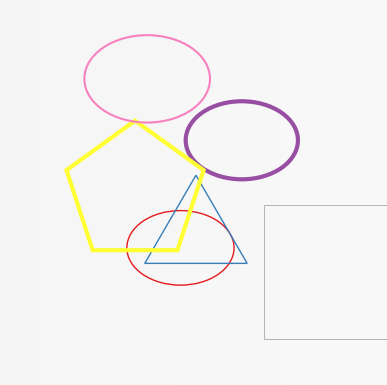[{"shape": "oval", "thickness": 1, "radius": 0.69, "center": [0.466, 0.356]}, {"shape": "triangle", "thickness": 1, "radius": 0.76, "center": [0.506, 0.392]}, {"shape": "oval", "thickness": 3, "radius": 0.72, "center": [0.624, 0.636]}, {"shape": "pentagon", "thickness": 3, "radius": 0.93, "center": [0.349, 0.501]}, {"shape": "oval", "thickness": 1.5, "radius": 0.81, "center": [0.38, 0.795]}, {"shape": "square", "thickness": 0.5, "radius": 0.87, "center": [0.857, 0.294]}]